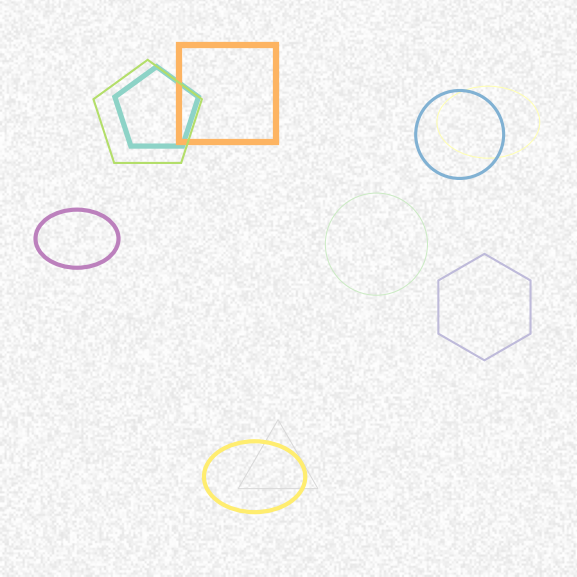[{"shape": "pentagon", "thickness": 2.5, "radius": 0.38, "center": [0.271, 0.808]}, {"shape": "oval", "thickness": 0.5, "radius": 0.45, "center": [0.846, 0.788]}, {"shape": "hexagon", "thickness": 1, "radius": 0.46, "center": [0.839, 0.467]}, {"shape": "circle", "thickness": 1.5, "radius": 0.38, "center": [0.796, 0.766]}, {"shape": "square", "thickness": 3, "radius": 0.42, "center": [0.394, 0.837]}, {"shape": "pentagon", "thickness": 1, "radius": 0.49, "center": [0.256, 0.797]}, {"shape": "triangle", "thickness": 0.5, "radius": 0.4, "center": [0.481, 0.193]}, {"shape": "oval", "thickness": 2, "radius": 0.36, "center": [0.133, 0.586]}, {"shape": "circle", "thickness": 0.5, "radius": 0.44, "center": [0.652, 0.576]}, {"shape": "oval", "thickness": 2, "radius": 0.44, "center": [0.441, 0.174]}]